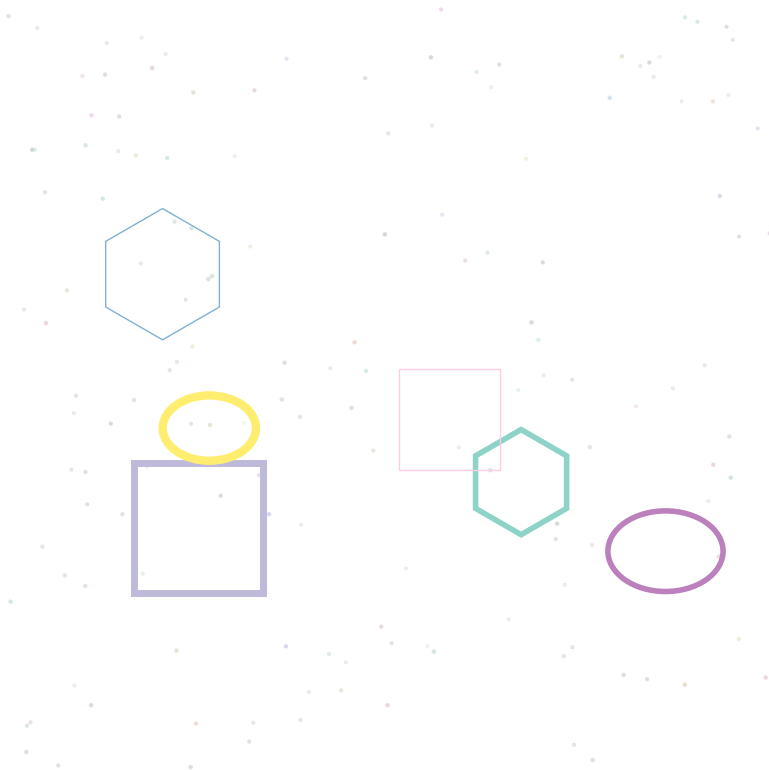[{"shape": "hexagon", "thickness": 2, "radius": 0.34, "center": [0.677, 0.374]}, {"shape": "square", "thickness": 2.5, "radius": 0.42, "center": [0.258, 0.314]}, {"shape": "hexagon", "thickness": 0.5, "radius": 0.43, "center": [0.211, 0.644]}, {"shape": "square", "thickness": 0.5, "radius": 0.33, "center": [0.584, 0.455]}, {"shape": "oval", "thickness": 2, "radius": 0.37, "center": [0.864, 0.284]}, {"shape": "oval", "thickness": 3, "radius": 0.3, "center": [0.272, 0.444]}]